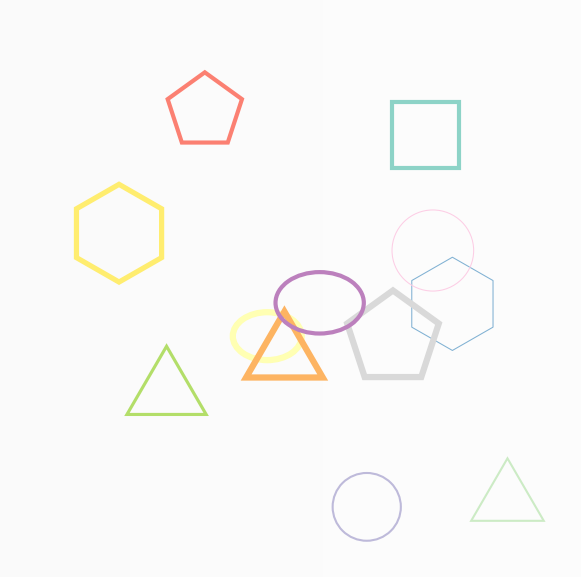[{"shape": "square", "thickness": 2, "radius": 0.29, "center": [0.732, 0.765]}, {"shape": "oval", "thickness": 3, "radius": 0.3, "center": [0.46, 0.417]}, {"shape": "circle", "thickness": 1, "radius": 0.29, "center": [0.631, 0.121]}, {"shape": "pentagon", "thickness": 2, "radius": 0.34, "center": [0.352, 0.807]}, {"shape": "hexagon", "thickness": 0.5, "radius": 0.4, "center": [0.778, 0.473]}, {"shape": "triangle", "thickness": 3, "radius": 0.38, "center": [0.489, 0.384]}, {"shape": "triangle", "thickness": 1.5, "radius": 0.39, "center": [0.287, 0.321]}, {"shape": "circle", "thickness": 0.5, "radius": 0.35, "center": [0.745, 0.565]}, {"shape": "pentagon", "thickness": 3, "radius": 0.41, "center": [0.676, 0.413]}, {"shape": "oval", "thickness": 2, "radius": 0.38, "center": [0.55, 0.475]}, {"shape": "triangle", "thickness": 1, "radius": 0.36, "center": [0.873, 0.133]}, {"shape": "hexagon", "thickness": 2.5, "radius": 0.42, "center": [0.205, 0.595]}]